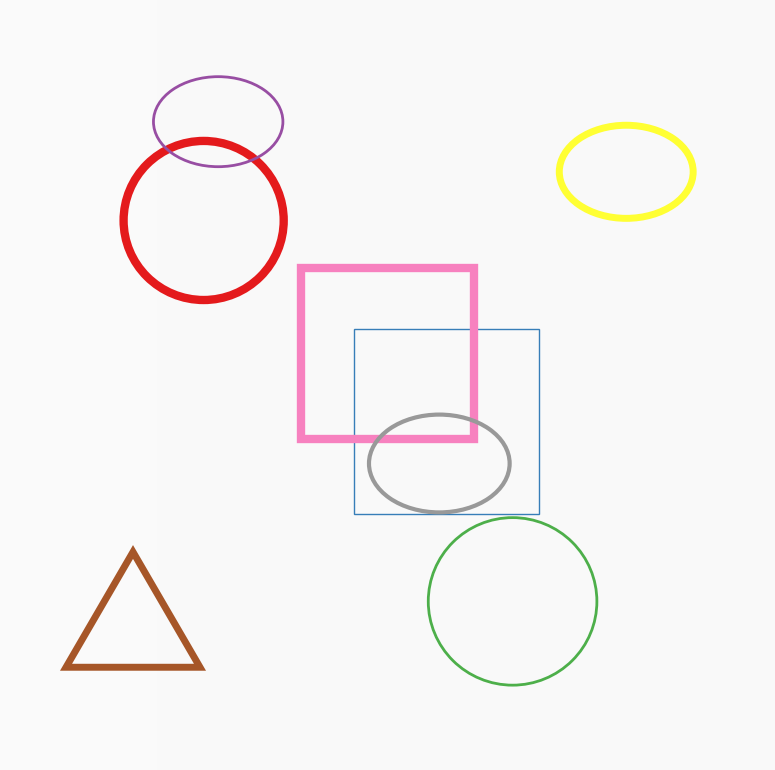[{"shape": "circle", "thickness": 3, "radius": 0.52, "center": [0.263, 0.714]}, {"shape": "square", "thickness": 0.5, "radius": 0.6, "center": [0.576, 0.452]}, {"shape": "circle", "thickness": 1, "radius": 0.54, "center": [0.661, 0.219]}, {"shape": "oval", "thickness": 1, "radius": 0.42, "center": [0.282, 0.842]}, {"shape": "oval", "thickness": 2.5, "radius": 0.43, "center": [0.808, 0.777]}, {"shape": "triangle", "thickness": 2.5, "radius": 0.5, "center": [0.172, 0.183]}, {"shape": "square", "thickness": 3, "radius": 0.56, "center": [0.5, 0.541]}, {"shape": "oval", "thickness": 1.5, "radius": 0.45, "center": [0.567, 0.398]}]